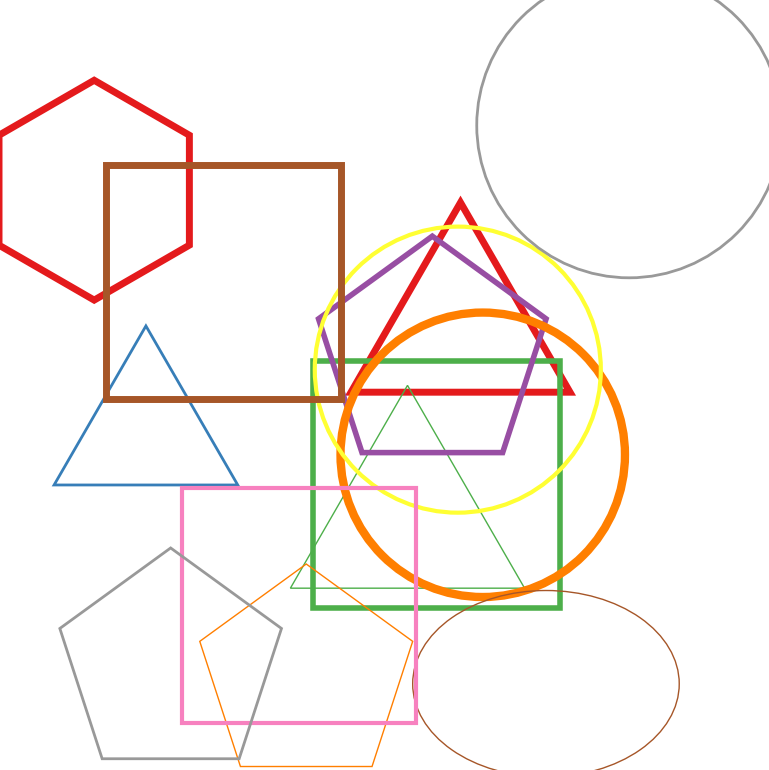[{"shape": "triangle", "thickness": 2.5, "radius": 0.82, "center": [0.598, 0.573]}, {"shape": "hexagon", "thickness": 2.5, "radius": 0.71, "center": [0.122, 0.753]}, {"shape": "triangle", "thickness": 1, "radius": 0.69, "center": [0.19, 0.439]}, {"shape": "square", "thickness": 2, "radius": 0.8, "center": [0.567, 0.371]}, {"shape": "triangle", "thickness": 0.5, "radius": 0.88, "center": [0.529, 0.324]}, {"shape": "pentagon", "thickness": 2, "radius": 0.78, "center": [0.561, 0.538]}, {"shape": "pentagon", "thickness": 0.5, "radius": 0.73, "center": [0.398, 0.122]}, {"shape": "circle", "thickness": 3, "radius": 0.92, "center": [0.627, 0.409]}, {"shape": "circle", "thickness": 1.5, "radius": 0.93, "center": [0.595, 0.52]}, {"shape": "oval", "thickness": 0.5, "radius": 0.87, "center": [0.709, 0.112]}, {"shape": "square", "thickness": 2.5, "radius": 0.76, "center": [0.29, 0.634]}, {"shape": "square", "thickness": 1.5, "radius": 0.76, "center": [0.388, 0.214]}, {"shape": "pentagon", "thickness": 1, "radius": 0.76, "center": [0.222, 0.137]}, {"shape": "circle", "thickness": 1, "radius": 0.99, "center": [0.817, 0.837]}]